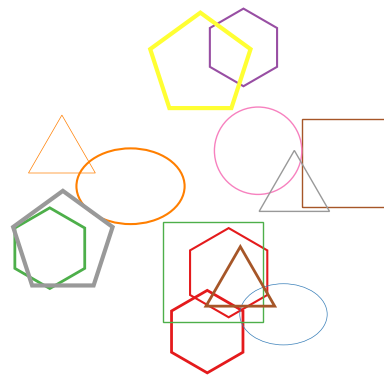[{"shape": "hexagon", "thickness": 1.5, "radius": 0.58, "center": [0.594, 0.292]}, {"shape": "hexagon", "thickness": 2, "radius": 0.54, "center": [0.538, 0.139]}, {"shape": "oval", "thickness": 0.5, "radius": 0.57, "center": [0.736, 0.184]}, {"shape": "hexagon", "thickness": 2, "radius": 0.52, "center": [0.129, 0.355]}, {"shape": "square", "thickness": 1, "radius": 0.65, "center": [0.554, 0.294]}, {"shape": "hexagon", "thickness": 1.5, "radius": 0.5, "center": [0.632, 0.877]}, {"shape": "oval", "thickness": 1.5, "radius": 0.7, "center": [0.339, 0.516]}, {"shape": "triangle", "thickness": 0.5, "radius": 0.5, "center": [0.161, 0.601]}, {"shape": "pentagon", "thickness": 3, "radius": 0.69, "center": [0.52, 0.83]}, {"shape": "square", "thickness": 1, "radius": 0.58, "center": [0.9, 0.577]}, {"shape": "triangle", "thickness": 2, "radius": 0.52, "center": [0.624, 0.256]}, {"shape": "circle", "thickness": 1, "radius": 0.57, "center": [0.67, 0.608]}, {"shape": "triangle", "thickness": 1, "radius": 0.53, "center": [0.765, 0.504]}, {"shape": "pentagon", "thickness": 3, "radius": 0.68, "center": [0.163, 0.368]}]